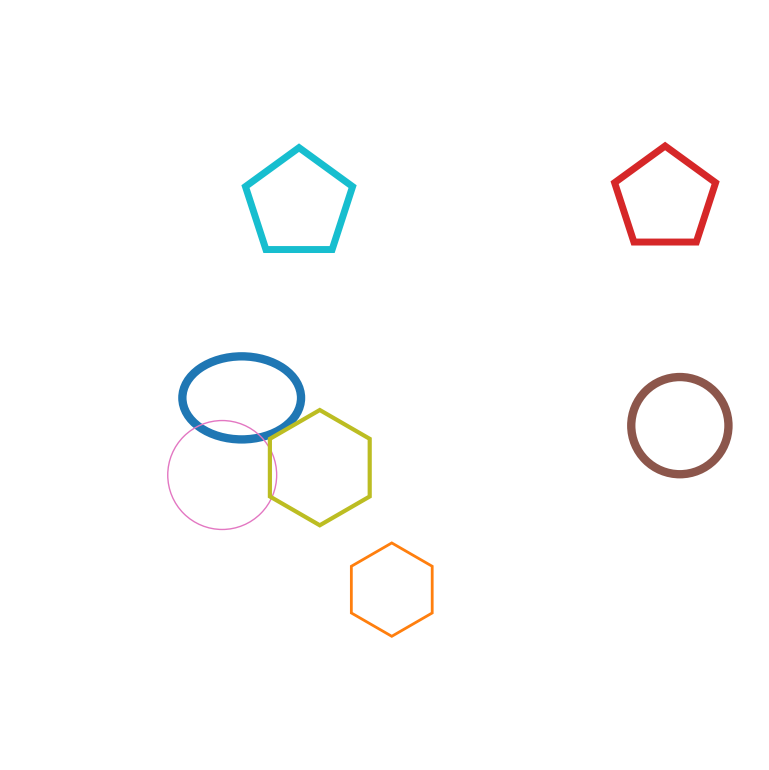[{"shape": "oval", "thickness": 3, "radius": 0.39, "center": [0.314, 0.483]}, {"shape": "hexagon", "thickness": 1, "radius": 0.3, "center": [0.509, 0.234]}, {"shape": "pentagon", "thickness": 2.5, "radius": 0.34, "center": [0.864, 0.741]}, {"shape": "circle", "thickness": 3, "radius": 0.32, "center": [0.883, 0.447]}, {"shape": "circle", "thickness": 0.5, "radius": 0.35, "center": [0.289, 0.383]}, {"shape": "hexagon", "thickness": 1.5, "radius": 0.37, "center": [0.415, 0.393]}, {"shape": "pentagon", "thickness": 2.5, "radius": 0.37, "center": [0.388, 0.735]}]